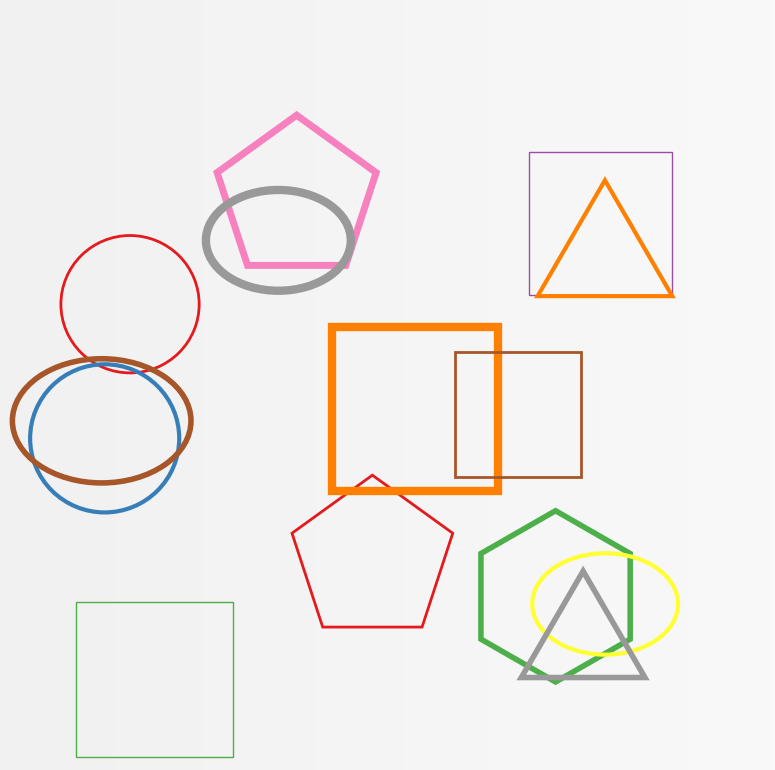[{"shape": "pentagon", "thickness": 1, "radius": 0.55, "center": [0.48, 0.274]}, {"shape": "circle", "thickness": 1, "radius": 0.45, "center": [0.168, 0.605]}, {"shape": "circle", "thickness": 1.5, "radius": 0.48, "center": [0.135, 0.431]}, {"shape": "hexagon", "thickness": 2, "radius": 0.56, "center": [0.717, 0.226]}, {"shape": "square", "thickness": 0.5, "radius": 0.5, "center": [0.199, 0.118]}, {"shape": "square", "thickness": 0.5, "radius": 0.46, "center": [0.775, 0.71]}, {"shape": "triangle", "thickness": 1.5, "radius": 0.5, "center": [0.781, 0.666]}, {"shape": "square", "thickness": 3, "radius": 0.53, "center": [0.535, 0.469]}, {"shape": "oval", "thickness": 1.5, "radius": 0.47, "center": [0.781, 0.216]}, {"shape": "square", "thickness": 1, "radius": 0.41, "center": [0.668, 0.462]}, {"shape": "oval", "thickness": 2, "radius": 0.58, "center": [0.131, 0.453]}, {"shape": "pentagon", "thickness": 2.5, "radius": 0.54, "center": [0.383, 0.743]}, {"shape": "triangle", "thickness": 2, "radius": 0.46, "center": [0.752, 0.166]}, {"shape": "oval", "thickness": 3, "radius": 0.47, "center": [0.359, 0.688]}]